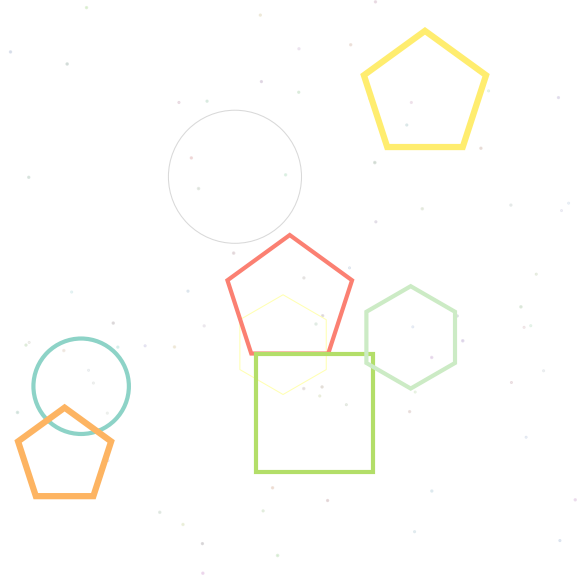[{"shape": "circle", "thickness": 2, "radius": 0.41, "center": [0.141, 0.33]}, {"shape": "hexagon", "thickness": 0.5, "radius": 0.43, "center": [0.49, 0.402]}, {"shape": "pentagon", "thickness": 2, "radius": 0.57, "center": [0.502, 0.479]}, {"shape": "pentagon", "thickness": 3, "radius": 0.42, "center": [0.112, 0.209]}, {"shape": "square", "thickness": 2, "radius": 0.51, "center": [0.545, 0.284]}, {"shape": "circle", "thickness": 0.5, "radius": 0.58, "center": [0.407, 0.693]}, {"shape": "hexagon", "thickness": 2, "radius": 0.44, "center": [0.711, 0.415]}, {"shape": "pentagon", "thickness": 3, "radius": 0.56, "center": [0.736, 0.835]}]